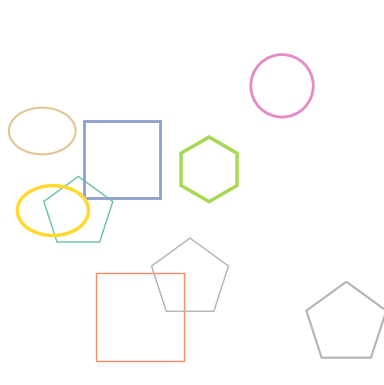[{"shape": "pentagon", "thickness": 1, "radius": 0.47, "center": [0.203, 0.448]}, {"shape": "square", "thickness": 1, "radius": 0.57, "center": [0.364, 0.177]}, {"shape": "square", "thickness": 2, "radius": 0.5, "center": [0.317, 0.586]}, {"shape": "circle", "thickness": 2, "radius": 0.41, "center": [0.733, 0.777]}, {"shape": "hexagon", "thickness": 2.5, "radius": 0.42, "center": [0.543, 0.56]}, {"shape": "oval", "thickness": 2.5, "radius": 0.46, "center": [0.138, 0.453]}, {"shape": "oval", "thickness": 1.5, "radius": 0.43, "center": [0.11, 0.66]}, {"shape": "pentagon", "thickness": 1, "radius": 0.53, "center": [0.494, 0.277]}, {"shape": "pentagon", "thickness": 1.5, "radius": 0.55, "center": [0.9, 0.159]}]